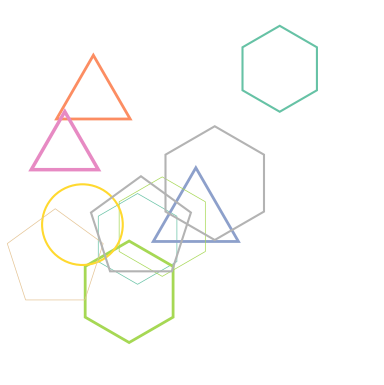[{"shape": "hexagon", "thickness": 1.5, "radius": 0.56, "center": [0.727, 0.821]}, {"shape": "hexagon", "thickness": 0.5, "radius": 0.59, "center": [0.357, 0.379]}, {"shape": "triangle", "thickness": 2, "radius": 0.55, "center": [0.242, 0.746]}, {"shape": "triangle", "thickness": 2, "radius": 0.64, "center": [0.509, 0.437]}, {"shape": "triangle", "thickness": 2.5, "radius": 0.5, "center": [0.168, 0.61]}, {"shape": "hexagon", "thickness": 2, "radius": 0.66, "center": [0.335, 0.242]}, {"shape": "hexagon", "thickness": 0.5, "radius": 0.65, "center": [0.421, 0.411]}, {"shape": "circle", "thickness": 1.5, "radius": 0.52, "center": [0.214, 0.417]}, {"shape": "pentagon", "thickness": 0.5, "radius": 0.65, "center": [0.143, 0.327]}, {"shape": "pentagon", "thickness": 1.5, "radius": 0.68, "center": [0.366, 0.406]}, {"shape": "hexagon", "thickness": 1.5, "radius": 0.74, "center": [0.558, 0.524]}]